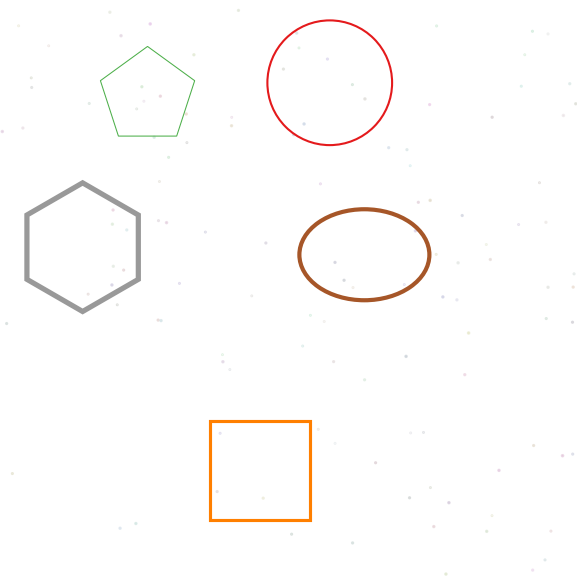[{"shape": "circle", "thickness": 1, "radius": 0.54, "center": [0.571, 0.856]}, {"shape": "pentagon", "thickness": 0.5, "radius": 0.43, "center": [0.255, 0.833]}, {"shape": "square", "thickness": 1.5, "radius": 0.43, "center": [0.45, 0.184]}, {"shape": "oval", "thickness": 2, "radius": 0.56, "center": [0.631, 0.558]}, {"shape": "hexagon", "thickness": 2.5, "radius": 0.56, "center": [0.143, 0.571]}]